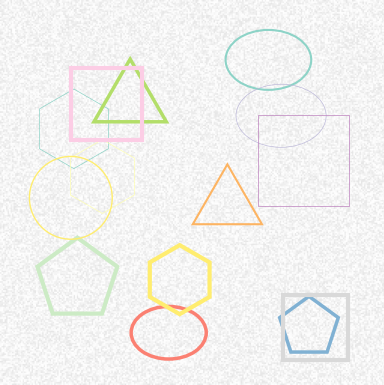[{"shape": "oval", "thickness": 1.5, "radius": 0.56, "center": [0.697, 0.844]}, {"shape": "hexagon", "thickness": 0.5, "radius": 0.52, "center": [0.192, 0.665]}, {"shape": "hexagon", "thickness": 0.5, "radius": 0.48, "center": [0.266, 0.542]}, {"shape": "oval", "thickness": 0.5, "radius": 0.58, "center": [0.73, 0.699]}, {"shape": "oval", "thickness": 2.5, "radius": 0.49, "center": [0.438, 0.136]}, {"shape": "pentagon", "thickness": 2.5, "radius": 0.4, "center": [0.803, 0.15]}, {"shape": "triangle", "thickness": 1.5, "radius": 0.52, "center": [0.591, 0.469]}, {"shape": "triangle", "thickness": 2.5, "radius": 0.54, "center": [0.338, 0.738]}, {"shape": "square", "thickness": 3, "radius": 0.46, "center": [0.276, 0.73]}, {"shape": "square", "thickness": 3, "radius": 0.42, "center": [0.819, 0.149]}, {"shape": "square", "thickness": 0.5, "radius": 0.59, "center": [0.789, 0.583]}, {"shape": "pentagon", "thickness": 3, "radius": 0.55, "center": [0.201, 0.274]}, {"shape": "hexagon", "thickness": 3, "radius": 0.45, "center": [0.467, 0.274]}, {"shape": "circle", "thickness": 1, "radius": 0.54, "center": [0.184, 0.486]}]